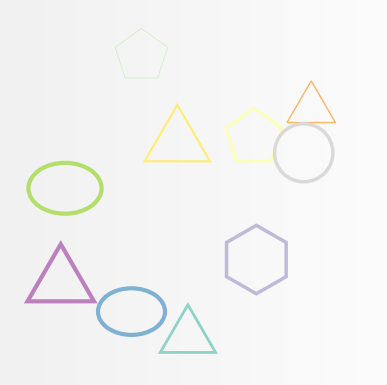[{"shape": "triangle", "thickness": 2, "radius": 0.41, "center": [0.485, 0.126]}, {"shape": "pentagon", "thickness": 2, "radius": 0.38, "center": [0.655, 0.644]}, {"shape": "hexagon", "thickness": 2.5, "radius": 0.44, "center": [0.662, 0.326]}, {"shape": "oval", "thickness": 3, "radius": 0.43, "center": [0.339, 0.191]}, {"shape": "triangle", "thickness": 1, "radius": 0.36, "center": [0.803, 0.718]}, {"shape": "oval", "thickness": 3, "radius": 0.47, "center": [0.168, 0.511]}, {"shape": "circle", "thickness": 2.5, "radius": 0.38, "center": [0.784, 0.603]}, {"shape": "triangle", "thickness": 3, "radius": 0.5, "center": [0.157, 0.267]}, {"shape": "pentagon", "thickness": 0.5, "radius": 0.36, "center": [0.365, 0.855]}, {"shape": "triangle", "thickness": 1.5, "radius": 0.49, "center": [0.458, 0.63]}]